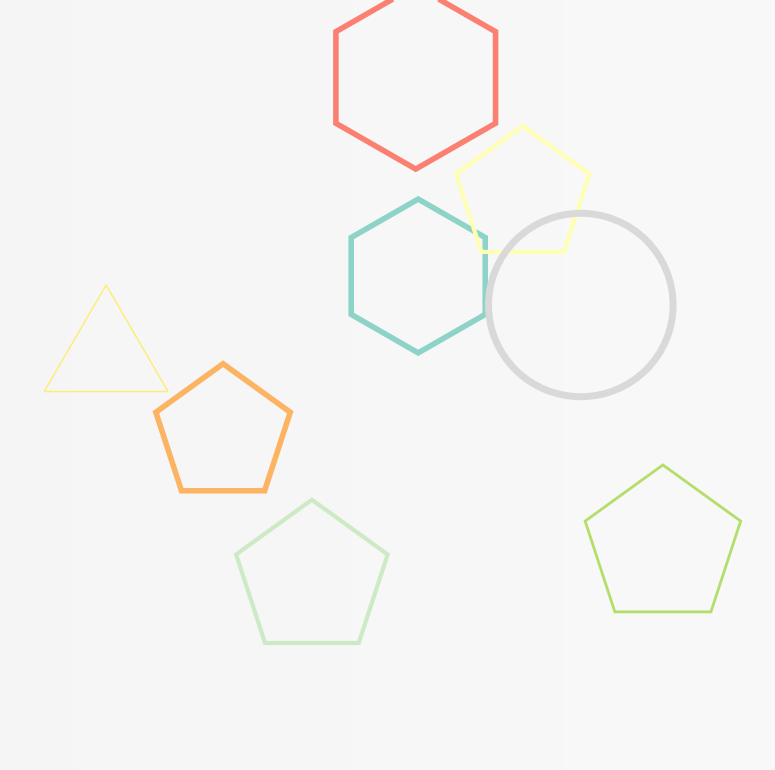[{"shape": "hexagon", "thickness": 2, "radius": 0.5, "center": [0.54, 0.642]}, {"shape": "pentagon", "thickness": 1.5, "radius": 0.45, "center": [0.674, 0.746]}, {"shape": "hexagon", "thickness": 2, "radius": 0.59, "center": [0.536, 0.899]}, {"shape": "pentagon", "thickness": 2, "radius": 0.46, "center": [0.288, 0.436]}, {"shape": "pentagon", "thickness": 1, "radius": 0.53, "center": [0.855, 0.291]}, {"shape": "circle", "thickness": 2.5, "radius": 0.6, "center": [0.749, 0.604]}, {"shape": "pentagon", "thickness": 1.5, "radius": 0.51, "center": [0.402, 0.248]}, {"shape": "triangle", "thickness": 0.5, "radius": 0.46, "center": [0.137, 0.538]}]